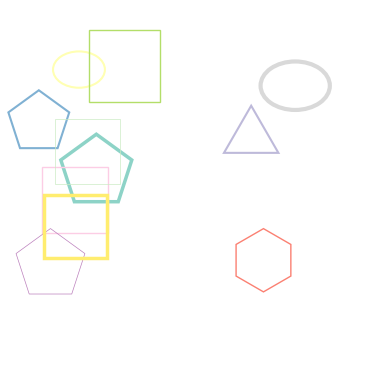[{"shape": "pentagon", "thickness": 2.5, "radius": 0.48, "center": [0.25, 0.554]}, {"shape": "oval", "thickness": 1.5, "radius": 0.34, "center": [0.205, 0.819]}, {"shape": "triangle", "thickness": 1.5, "radius": 0.41, "center": [0.652, 0.644]}, {"shape": "hexagon", "thickness": 1, "radius": 0.41, "center": [0.684, 0.324]}, {"shape": "pentagon", "thickness": 1.5, "radius": 0.42, "center": [0.101, 0.682]}, {"shape": "square", "thickness": 1, "radius": 0.46, "center": [0.324, 0.829]}, {"shape": "square", "thickness": 1, "radius": 0.43, "center": [0.194, 0.481]}, {"shape": "oval", "thickness": 3, "radius": 0.45, "center": [0.767, 0.777]}, {"shape": "pentagon", "thickness": 0.5, "radius": 0.47, "center": [0.131, 0.312]}, {"shape": "square", "thickness": 0.5, "radius": 0.42, "center": [0.228, 0.607]}, {"shape": "square", "thickness": 2.5, "radius": 0.41, "center": [0.197, 0.411]}]